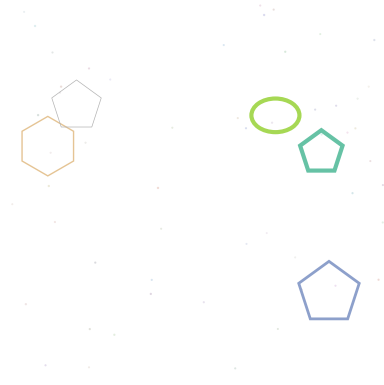[{"shape": "pentagon", "thickness": 3, "radius": 0.29, "center": [0.835, 0.604]}, {"shape": "pentagon", "thickness": 2, "radius": 0.41, "center": [0.855, 0.239]}, {"shape": "oval", "thickness": 3, "radius": 0.31, "center": [0.715, 0.7]}, {"shape": "hexagon", "thickness": 1, "radius": 0.39, "center": [0.124, 0.62]}, {"shape": "pentagon", "thickness": 0.5, "radius": 0.34, "center": [0.199, 0.725]}]